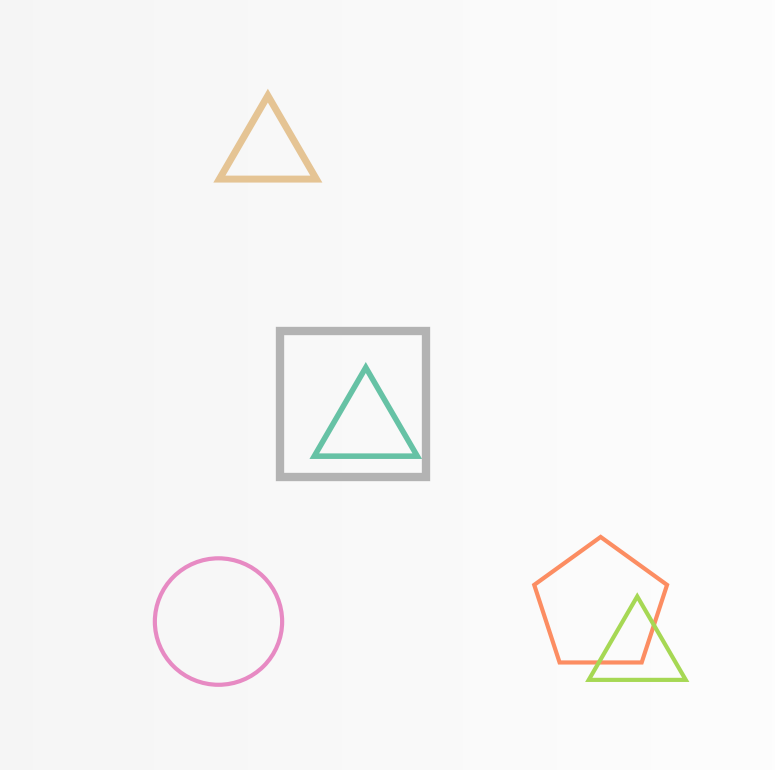[{"shape": "triangle", "thickness": 2, "radius": 0.38, "center": [0.472, 0.446]}, {"shape": "pentagon", "thickness": 1.5, "radius": 0.45, "center": [0.775, 0.213]}, {"shape": "circle", "thickness": 1.5, "radius": 0.41, "center": [0.282, 0.193]}, {"shape": "triangle", "thickness": 1.5, "radius": 0.36, "center": [0.822, 0.153]}, {"shape": "triangle", "thickness": 2.5, "radius": 0.36, "center": [0.346, 0.804]}, {"shape": "square", "thickness": 3, "radius": 0.47, "center": [0.455, 0.475]}]